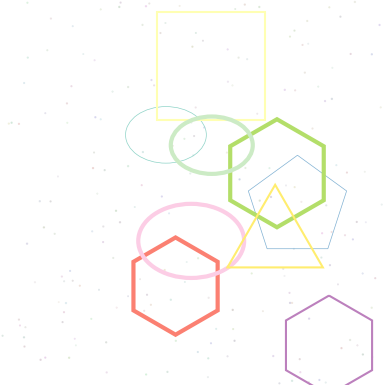[{"shape": "oval", "thickness": 0.5, "radius": 0.52, "center": [0.431, 0.65]}, {"shape": "square", "thickness": 1.5, "radius": 0.7, "center": [0.548, 0.829]}, {"shape": "hexagon", "thickness": 3, "radius": 0.63, "center": [0.456, 0.257]}, {"shape": "pentagon", "thickness": 0.5, "radius": 0.67, "center": [0.773, 0.463]}, {"shape": "hexagon", "thickness": 3, "radius": 0.7, "center": [0.719, 0.55]}, {"shape": "oval", "thickness": 3, "radius": 0.69, "center": [0.497, 0.374]}, {"shape": "hexagon", "thickness": 1.5, "radius": 0.65, "center": [0.855, 0.103]}, {"shape": "oval", "thickness": 3, "radius": 0.53, "center": [0.55, 0.623]}, {"shape": "triangle", "thickness": 1.5, "radius": 0.72, "center": [0.715, 0.377]}]